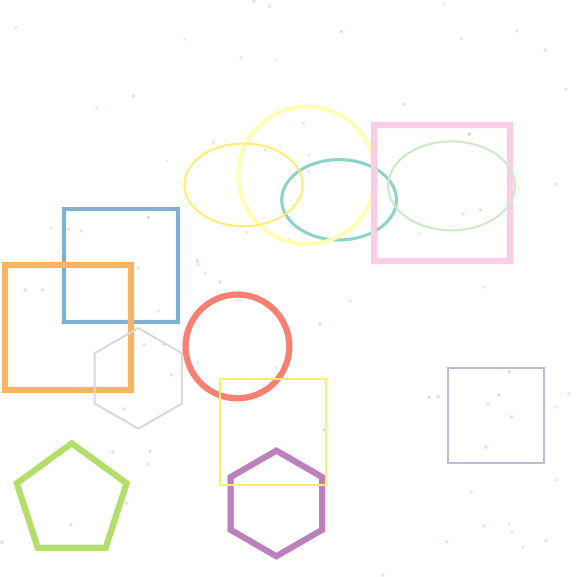[{"shape": "oval", "thickness": 1.5, "radius": 0.5, "center": [0.587, 0.653]}, {"shape": "circle", "thickness": 2, "radius": 0.6, "center": [0.531, 0.696]}, {"shape": "square", "thickness": 1, "radius": 0.41, "center": [0.859, 0.28]}, {"shape": "circle", "thickness": 3, "radius": 0.45, "center": [0.411, 0.399]}, {"shape": "square", "thickness": 2, "radius": 0.49, "center": [0.209, 0.54]}, {"shape": "square", "thickness": 3, "radius": 0.54, "center": [0.118, 0.432]}, {"shape": "pentagon", "thickness": 3, "radius": 0.5, "center": [0.124, 0.131]}, {"shape": "square", "thickness": 3, "radius": 0.59, "center": [0.765, 0.665]}, {"shape": "hexagon", "thickness": 1, "radius": 0.44, "center": [0.24, 0.344]}, {"shape": "hexagon", "thickness": 3, "radius": 0.46, "center": [0.479, 0.127]}, {"shape": "oval", "thickness": 1, "radius": 0.55, "center": [0.782, 0.677]}, {"shape": "oval", "thickness": 1, "radius": 0.51, "center": [0.422, 0.679]}, {"shape": "square", "thickness": 1, "radius": 0.46, "center": [0.473, 0.251]}]